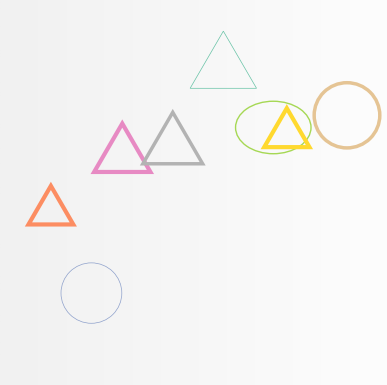[{"shape": "triangle", "thickness": 0.5, "radius": 0.49, "center": [0.576, 0.82]}, {"shape": "triangle", "thickness": 3, "radius": 0.33, "center": [0.131, 0.45]}, {"shape": "circle", "thickness": 0.5, "radius": 0.39, "center": [0.236, 0.239]}, {"shape": "triangle", "thickness": 3, "radius": 0.42, "center": [0.316, 0.595]}, {"shape": "oval", "thickness": 1, "radius": 0.49, "center": [0.705, 0.669]}, {"shape": "triangle", "thickness": 3, "radius": 0.34, "center": [0.74, 0.652]}, {"shape": "circle", "thickness": 2.5, "radius": 0.42, "center": [0.895, 0.7]}, {"shape": "triangle", "thickness": 2.5, "radius": 0.45, "center": [0.446, 0.619]}]